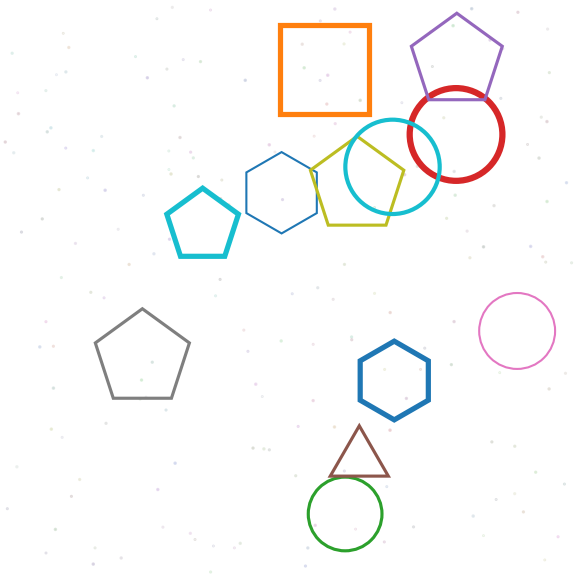[{"shape": "hexagon", "thickness": 2.5, "radius": 0.34, "center": [0.683, 0.34]}, {"shape": "hexagon", "thickness": 1, "radius": 0.35, "center": [0.488, 0.665]}, {"shape": "square", "thickness": 2.5, "radius": 0.38, "center": [0.561, 0.879]}, {"shape": "circle", "thickness": 1.5, "radius": 0.32, "center": [0.598, 0.109]}, {"shape": "circle", "thickness": 3, "radius": 0.4, "center": [0.79, 0.766]}, {"shape": "pentagon", "thickness": 1.5, "radius": 0.41, "center": [0.791, 0.893]}, {"shape": "triangle", "thickness": 1.5, "radius": 0.29, "center": [0.622, 0.204]}, {"shape": "circle", "thickness": 1, "radius": 0.33, "center": [0.895, 0.426]}, {"shape": "pentagon", "thickness": 1.5, "radius": 0.43, "center": [0.247, 0.379]}, {"shape": "pentagon", "thickness": 1.5, "radius": 0.43, "center": [0.618, 0.678]}, {"shape": "pentagon", "thickness": 2.5, "radius": 0.33, "center": [0.351, 0.608]}, {"shape": "circle", "thickness": 2, "radius": 0.41, "center": [0.68, 0.71]}]